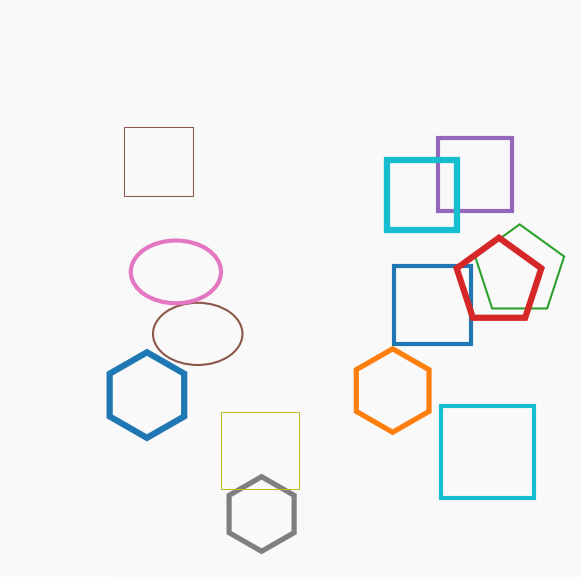[{"shape": "square", "thickness": 2, "radius": 0.33, "center": [0.744, 0.471]}, {"shape": "hexagon", "thickness": 3, "radius": 0.37, "center": [0.253, 0.315]}, {"shape": "hexagon", "thickness": 2.5, "radius": 0.36, "center": [0.676, 0.323]}, {"shape": "pentagon", "thickness": 1, "radius": 0.4, "center": [0.894, 0.53]}, {"shape": "pentagon", "thickness": 3, "radius": 0.38, "center": [0.859, 0.511]}, {"shape": "square", "thickness": 2, "radius": 0.32, "center": [0.817, 0.697]}, {"shape": "oval", "thickness": 1, "radius": 0.38, "center": [0.34, 0.421]}, {"shape": "square", "thickness": 0.5, "radius": 0.3, "center": [0.273, 0.72]}, {"shape": "oval", "thickness": 2, "radius": 0.39, "center": [0.303, 0.528]}, {"shape": "hexagon", "thickness": 2.5, "radius": 0.32, "center": [0.45, 0.109]}, {"shape": "square", "thickness": 0.5, "radius": 0.34, "center": [0.448, 0.219]}, {"shape": "square", "thickness": 2, "radius": 0.4, "center": [0.839, 0.217]}, {"shape": "square", "thickness": 3, "radius": 0.3, "center": [0.726, 0.661]}]